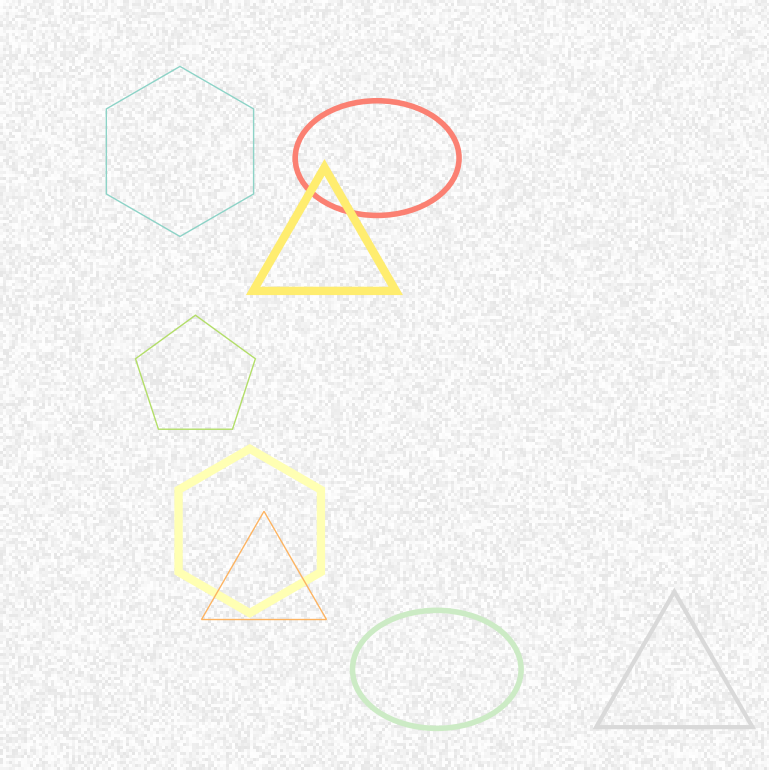[{"shape": "hexagon", "thickness": 0.5, "radius": 0.55, "center": [0.234, 0.803]}, {"shape": "hexagon", "thickness": 3, "radius": 0.53, "center": [0.324, 0.31]}, {"shape": "oval", "thickness": 2, "radius": 0.53, "center": [0.49, 0.795]}, {"shape": "triangle", "thickness": 0.5, "radius": 0.47, "center": [0.343, 0.242]}, {"shape": "pentagon", "thickness": 0.5, "radius": 0.41, "center": [0.254, 0.509]}, {"shape": "triangle", "thickness": 1.5, "radius": 0.59, "center": [0.876, 0.114]}, {"shape": "oval", "thickness": 2, "radius": 0.55, "center": [0.567, 0.131]}, {"shape": "triangle", "thickness": 3, "radius": 0.53, "center": [0.421, 0.676]}]